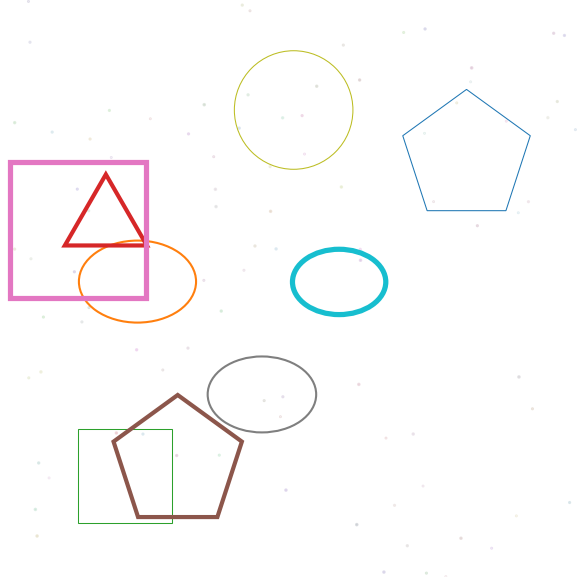[{"shape": "pentagon", "thickness": 0.5, "radius": 0.58, "center": [0.808, 0.728]}, {"shape": "oval", "thickness": 1, "radius": 0.51, "center": [0.238, 0.512]}, {"shape": "square", "thickness": 0.5, "radius": 0.41, "center": [0.216, 0.175]}, {"shape": "triangle", "thickness": 2, "radius": 0.41, "center": [0.183, 0.615]}, {"shape": "pentagon", "thickness": 2, "radius": 0.58, "center": [0.308, 0.198]}, {"shape": "square", "thickness": 2.5, "radius": 0.59, "center": [0.135, 0.6]}, {"shape": "oval", "thickness": 1, "radius": 0.47, "center": [0.454, 0.316]}, {"shape": "circle", "thickness": 0.5, "radius": 0.51, "center": [0.508, 0.809]}, {"shape": "oval", "thickness": 2.5, "radius": 0.4, "center": [0.587, 0.511]}]